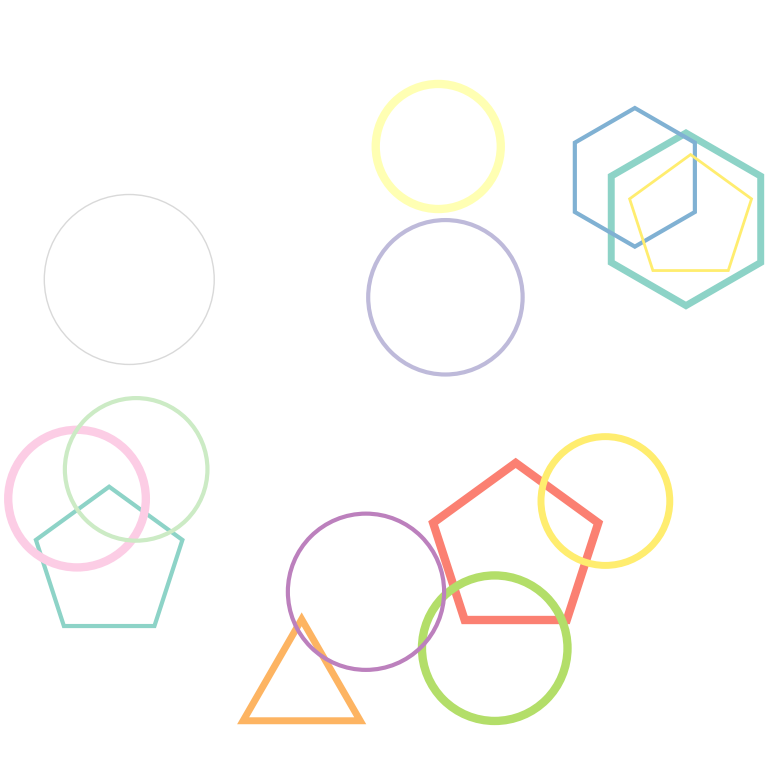[{"shape": "pentagon", "thickness": 1.5, "radius": 0.5, "center": [0.142, 0.268]}, {"shape": "hexagon", "thickness": 2.5, "radius": 0.56, "center": [0.891, 0.715]}, {"shape": "circle", "thickness": 3, "radius": 0.41, "center": [0.569, 0.81]}, {"shape": "circle", "thickness": 1.5, "radius": 0.5, "center": [0.578, 0.614]}, {"shape": "pentagon", "thickness": 3, "radius": 0.56, "center": [0.67, 0.286]}, {"shape": "hexagon", "thickness": 1.5, "radius": 0.45, "center": [0.824, 0.77]}, {"shape": "triangle", "thickness": 2.5, "radius": 0.44, "center": [0.392, 0.108]}, {"shape": "circle", "thickness": 3, "radius": 0.47, "center": [0.643, 0.158]}, {"shape": "circle", "thickness": 3, "radius": 0.45, "center": [0.1, 0.352]}, {"shape": "circle", "thickness": 0.5, "radius": 0.55, "center": [0.168, 0.637]}, {"shape": "circle", "thickness": 1.5, "radius": 0.51, "center": [0.475, 0.231]}, {"shape": "circle", "thickness": 1.5, "radius": 0.46, "center": [0.177, 0.39]}, {"shape": "pentagon", "thickness": 1, "radius": 0.42, "center": [0.897, 0.716]}, {"shape": "circle", "thickness": 2.5, "radius": 0.42, "center": [0.786, 0.349]}]